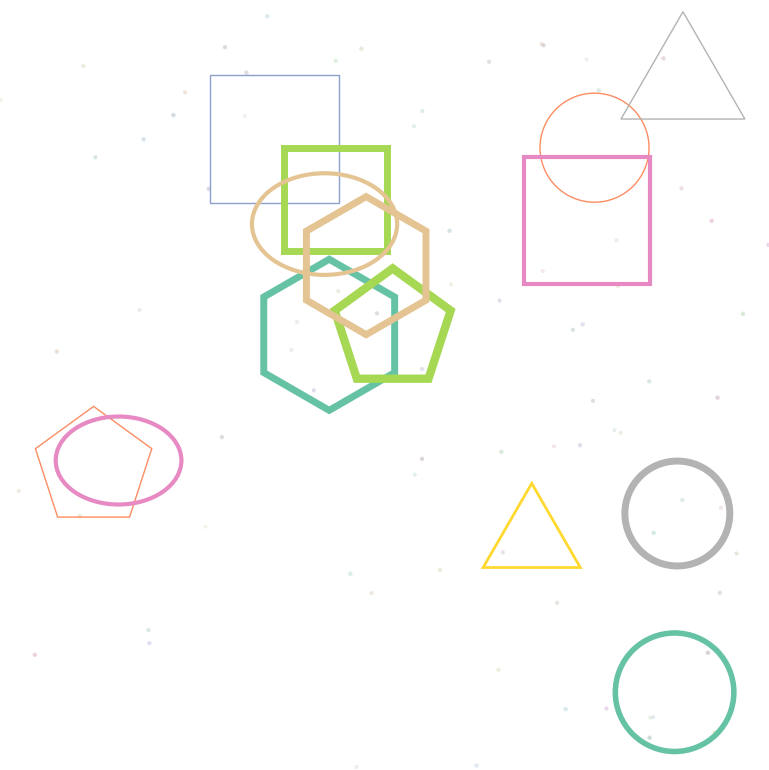[{"shape": "hexagon", "thickness": 2.5, "radius": 0.49, "center": [0.428, 0.565]}, {"shape": "circle", "thickness": 2, "radius": 0.38, "center": [0.876, 0.101]}, {"shape": "circle", "thickness": 0.5, "radius": 0.35, "center": [0.772, 0.808]}, {"shape": "pentagon", "thickness": 0.5, "radius": 0.4, "center": [0.122, 0.393]}, {"shape": "square", "thickness": 0.5, "radius": 0.42, "center": [0.356, 0.819]}, {"shape": "square", "thickness": 1.5, "radius": 0.41, "center": [0.762, 0.714]}, {"shape": "oval", "thickness": 1.5, "radius": 0.41, "center": [0.154, 0.402]}, {"shape": "square", "thickness": 2.5, "radius": 0.33, "center": [0.436, 0.741]}, {"shape": "pentagon", "thickness": 3, "radius": 0.4, "center": [0.51, 0.572]}, {"shape": "triangle", "thickness": 1, "radius": 0.36, "center": [0.691, 0.299]}, {"shape": "oval", "thickness": 1.5, "radius": 0.47, "center": [0.422, 0.709]}, {"shape": "hexagon", "thickness": 2.5, "radius": 0.45, "center": [0.476, 0.655]}, {"shape": "triangle", "thickness": 0.5, "radius": 0.46, "center": [0.887, 0.892]}, {"shape": "circle", "thickness": 2.5, "radius": 0.34, "center": [0.88, 0.333]}]